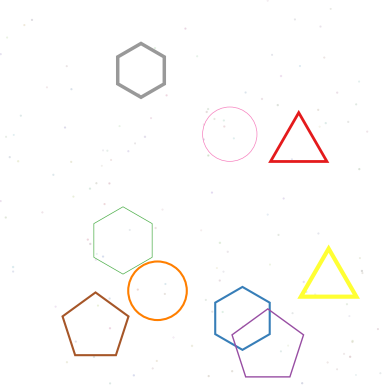[{"shape": "triangle", "thickness": 2, "radius": 0.42, "center": [0.776, 0.623]}, {"shape": "hexagon", "thickness": 1.5, "radius": 0.41, "center": [0.63, 0.173]}, {"shape": "hexagon", "thickness": 0.5, "radius": 0.44, "center": [0.319, 0.375]}, {"shape": "pentagon", "thickness": 1, "radius": 0.49, "center": [0.696, 0.1]}, {"shape": "circle", "thickness": 1.5, "radius": 0.38, "center": [0.409, 0.245]}, {"shape": "triangle", "thickness": 3, "radius": 0.42, "center": [0.854, 0.271]}, {"shape": "pentagon", "thickness": 1.5, "radius": 0.45, "center": [0.248, 0.15]}, {"shape": "circle", "thickness": 0.5, "radius": 0.35, "center": [0.597, 0.651]}, {"shape": "hexagon", "thickness": 2.5, "radius": 0.35, "center": [0.366, 0.817]}]